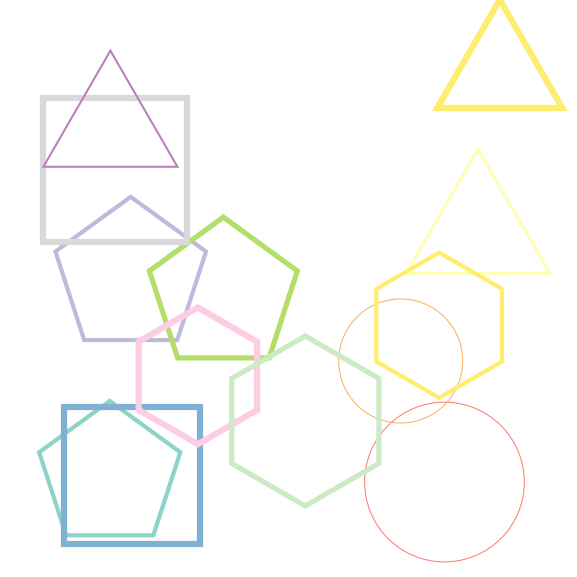[{"shape": "pentagon", "thickness": 2, "radius": 0.64, "center": [0.19, 0.176]}, {"shape": "triangle", "thickness": 1.5, "radius": 0.72, "center": [0.828, 0.598]}, {"shape": "pentagon", "thickness": 2, "radius": 0.69, "center": [0.226, 0.521]}, {"shape": "circle", "thickness": 0.5, "radius": 0.69, "center": [0.77, 0.164]}, {"shape": "square", "thickness": 3, "radius": 0.59, "center": [0.229, 0.176]}, {"shape": "circle", "thickness": 0.5, "radius": 0.54, "center": [0.694, 0.374]}, {"shape": "pentagon", "thickness": 2.5, "radius": 0.67, "center": [0.387, 0.488]}, {"shape": "hexagon", "thickness": 3, "radius": 0.59, "center": [0.343, 0.348]}, {"shape": "square", "thickness": 3, "radius": 0.62, "center": [0.199, 0.706]}, {"shape": "triangle", "thickness": 1, "radius": 0.67, "center": [0.191, 0.777]}, {"shape": "hexagon", "thickness": 2.5, "radius": 0.74, "center": [0.529, 0.27]}, {"shape": "triangle", "thickness": 3, "radius": 0.62, "center": [0.865, 0.875]}, {"shape": "hexagon", "thickness": 2, "radius": 0.63, "center": [0.761, 0.436]}]